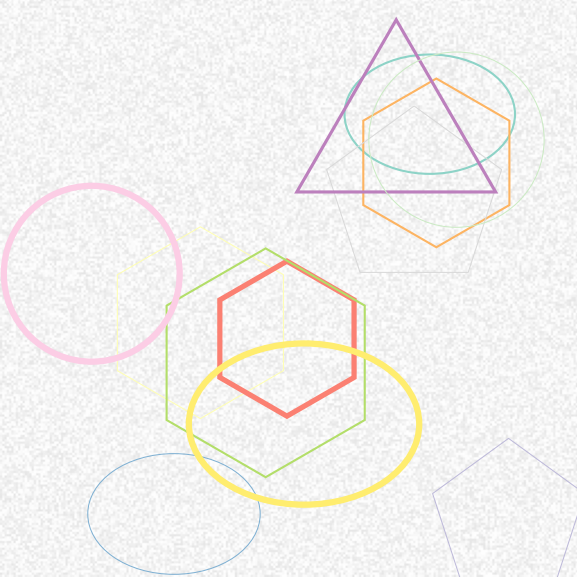[{"shape": "oval", "thickness": 1, "radius": 0.74, "center": [0.744, 0.801]}, {"shape": "hexagon", "thickness": 0.5, "radius": 0.83, "center": [0.347, 0.44]}, {"shape": "pentagon", "thickness": 0.5, "radius": 0.69, "center": [0.881, 0.102]}, {"shape": "hexagon", "thickness": 2.5, "radius": 0.67, "center": [0.497, 0.413]}, {"shape": "oval", "thickness": 0.5, "radius": 0.75, "center": [0.301, 0.109]}, {"shape": "hexagon", "thickness": 1, "radius": 0.73, "center": [0.756, 0.717]}, {"shape": "hexagon", "thickness": 1, "radius": 0.99, "center": [0.46, 0.371]}, {"shape": "circle", "thickness": 3, "radius": 0.76, "center": [0.159, 0.525]}, {"shape": "pentagon", "thickness": 0.5, "radius": 0.8, "center": [0.717, 0.656]}, {"shape": "triangle", "thickness": 1.5, "radius": 0.99, "center": [0.686, 0.766]}, {"shape": "circle", "thickness": 0.5, "radius": 0.76, "center": [0.79, 0.757]}, {"shape": "oval", "thickness": 3, "radius": 1.0, "center": [0.526, 0.265]}]